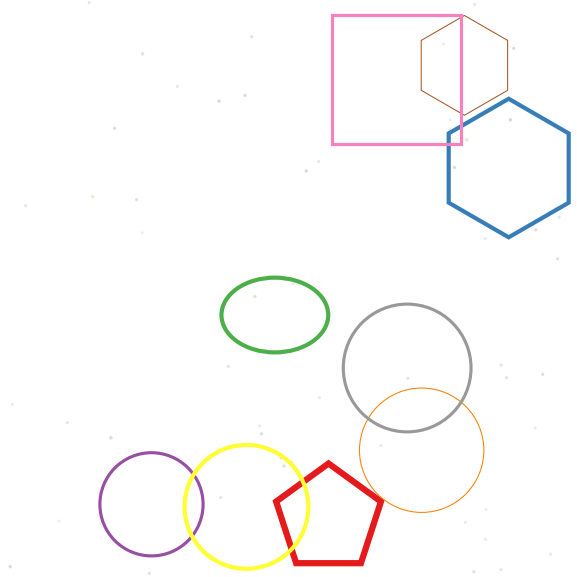[{"shape": "pentagon", "thickness": 3, "radius": 0.48, "center": [0.569, 0.101]}, {"shape": "hexagon", "thickness": 2, "radius": 0.6, "center": [0.881, 0.708]}, {"shape": "oval", "thickness": 2, "radius": 0.46, "center": [0.476, 0.454]}, {"shape": "circle", "thickness": 1.5, "radius": 0.45, "center": [0.262, 0.126]}, {"shape": "circle", "thickness": 0.5, "radius": 0.54, "center": [0.73, 0.22]}, {"shape": "circle", "thickness": 2, "radius": 0.54, "center": [0.427, 0.121]}, {"shape": "hexagon", "thickness": 0.5, "radius": 0.43, "center": [0.804, 0.886]}, {"shape": "square", "thickness": 1.5, "radius": 0.56, "center": [0.687, 0.861]}, {"shape": "circle", "thickness": 1.5, "radius": 0.55, "center": [0.705, 0.362]}]